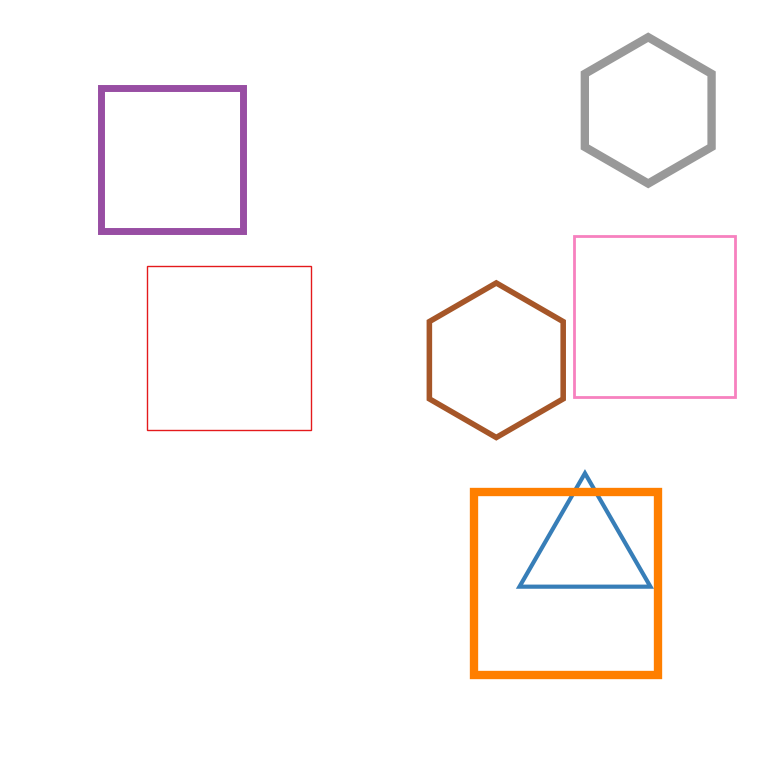[{"shape": "square", "thickness": 0.5, "radius": 0.53, "center": [0.298, 0.548]}, {"shape": "triangle", "thickness": 1.5, "radius": 0.49, "center": [0.76, 0.287]}, {"shape": "square", "thickness": 2.5, "radius": 0.46, "center": [0.223, 0.793]}, {"shape": "square", "thickness": 3, "radius": 0.6, "center": [0.735, 0.242]}, {"shape": "hexagon", "thickness": 2, "radius": 0.5, "center": [0.645, 0.532]}, {"shape": "square", "thickness": 1, "radius": 0.52, "center": [0.85, 0.589]}, {"shape": "hexagon", "thickness": 3, "radius": 0.48, "center": [0.842, 0.857]}]